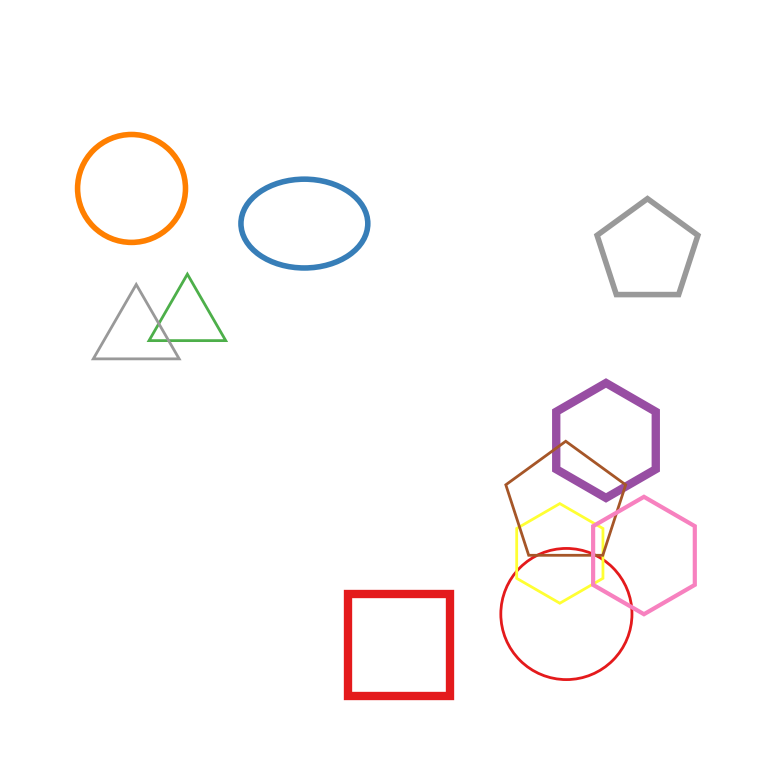[{"shape": "square", "thickness": 3, "radius": 0.33, "center": [0.519, 0.163]}, {"shape": "circle", "thickness": 1, "radius": 0.43, "center": [0.736, 0.203]}, {"shape": "oval", "thickness": 2, "radius": 0.41, "center": [0.395, 0.71]}, {"shape": "triangle", "thickness": 1, "radius": 0.29, "center": [0.243, 0.586]}, {"shape": "hexagon", "thickness": 3, "radius": 0.37, "center": [0.787, 0.428]}, {"shape": "circle", "thickness": 2, "radius": 0.35, "center": [0.171, 0.755]}, {"shape": "hexagon", "thickness": 1, "radius": 0.32, "center": [0.727, 0.281]}, {"shape": "pentagon", "thickness": 1, "radius": 0.41, "center": [0.735, 0.345]}, {"shape": "hexagon", "thickness": 1.5, "radius": 0.38, "center": [0.836, 0.279]}, {"shape": "triangle", "thickness": 1, "radius": 0.32, "center": [0.177, 0.566]}, {"shape": "pentagon", "thickness": 2, "radius": 0.34, "center": [0.841, 0.673]}]